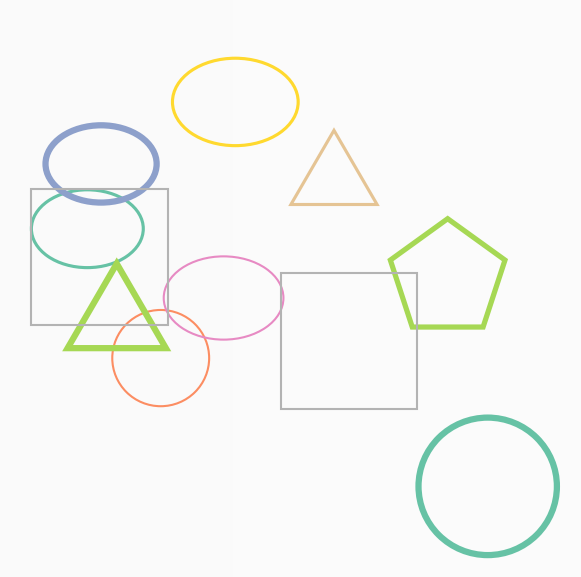[{"shape": "circle", "thickness": 3, "radius": 0.6, "center": [0.839, 0.157]}, {"shape": "oval", "thickness": 1.5, "radius": 0.48, "center": [0.15, 0.603]}, {"shape": "circle", "thickness": 1, "radius": 0.42, "center": [0.276, 0.379]}, {"shape": "oval", "thickness": 3, "radius": 0.48, "center": [0.174, 0.715]}, {"shape": "oval", "thickness": 1, "radius": 0.51, "center": [0.385, 0.483]}, {"shape": "triangle", "thickness": 3, "radius": 0.49, "center": [0.201, 0.445]}, {"shape": "pentagon", "thickness": 2.5, "radius": 0.52, "center": [0.77, 0.517]}, {"shape": "oval", "thickness": 1.5, "radius": 0.54, "center": [0.405, 0.823]}, {"shape": "triangle", "thickness": 1.5, "radius": 0.43, "center": [0.575, 0.688]}, {"shape": "square", "thickness": 1, "radius": 0.59, "center": [0.601, 0.408]}, {"shape": "square", "thickness": 1, "radius": 0.59, "center": [0.171, 0.554]}]